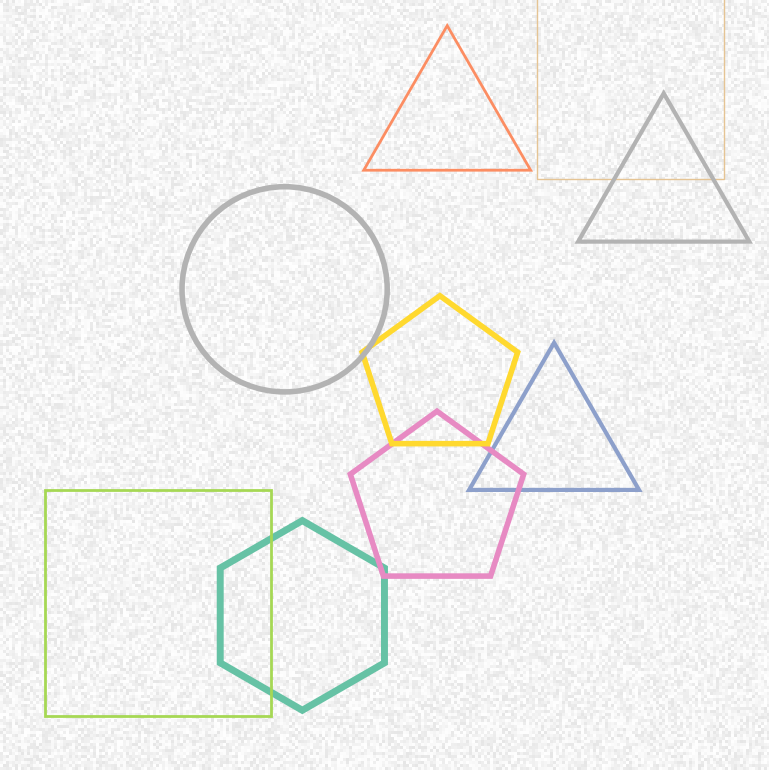[{"shape": "hexagon", "thickness": 2.5, "radius": 0.62, "center": [0.393, 0.201]}, {"shape": "triangle", "thickness": 1, "radius": 0.63, "center": [0.581, 0.842]}, {"shape": "triangle", "thickness": 1.5, "radius": 0.64, "center": [0.72, 0.427]}, {"shape": "pentagon", "thickness": 2, "radius": 0.59, "center": [0.568, 0.348]}, {"shape": "square", "thickness": 1, "radius": 0.73, "center": [0.206, 0.217]}, {"shape": "pentagon", "thickness": 2, "radius": 0.53, "center": [0.571, 0.51]}, {"shape": "square", "thickness": 0.5, "radius": 0.61, "center": [0.818, 0.889]}, {"shape": "triangle", "thickness": 1.5, "radius": 0.64, "center": [0.862, 0.75]}, {"shape": "circle", "thickness": 2, "radius": 0.67, "center": [0.37, 0.624]}]